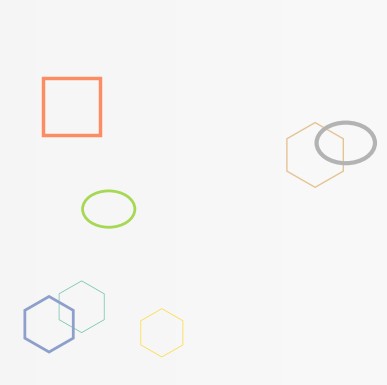[{"shape": "hexagon", "thickness": 0.5, "radius": 0.34, "center": [0.211, 0.203]}, {"shape": "square", "thickness": 2.5, "radius": 0.37, "center": [0.184, 0.723]}, {"shape": "hexagon", "thickness": 2, "radius": 0.36, "center": [0.127, 0.158]}, {"shape": "oval", "thickness": 2, "radius": 0.34, "center": [0.281, 0.457]}, {"shape": "hexagon", "thickness": 0.5, "radius": 0.31, "center": [0.418, 0.136]}, {"shape": "hexagon", "thickness": 1, "radius": 0.42, "center": [0.813, 0.598]}, {"shape": "oval", "thickness": 3, "radius": 0.38, "center": [0.892, 0.629]}]